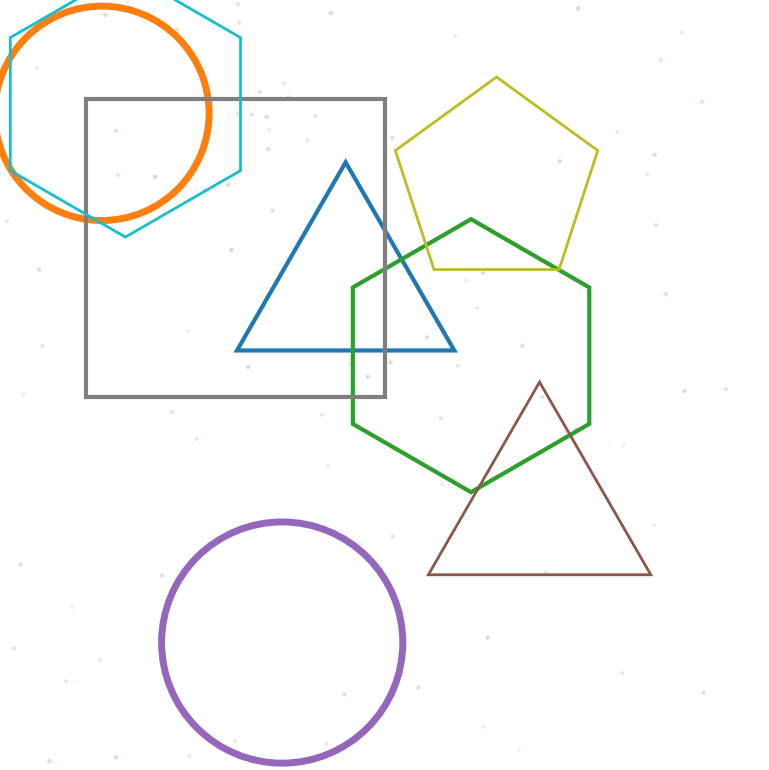[{"shape": "triangle", "thickness": 1.5, "radius": 0.81, "center": [0.449, 0.626]}, {"shape": "circle", "thickness": 2.5, "radius": 0.7, "center": [0.132, 0.853]}, {"shape": "hexagon", "thickness": 1.5, "radius": 0.89, "center": [0.612, 0.538]}, {"shape": "circle", "thickness": 2.5, "radius": 0.78, "center": [0.366, 0.166]}, {"shape": "triangle", "thickness": 1, "radius": 0.83, "center": [0.701, 0.337]}, {"shape": "square", "thickness": 1.5, "radius": 0.97, "center": [0.306, 0.678]}, {"shape": "pentagon", "thickness": 1, "radius": 0.69, "center": [0.645, 0.762]}, {"shape": "hexagon", "thickness": 1, "radius": 0.86, "center": [0.163, 0.865]}]